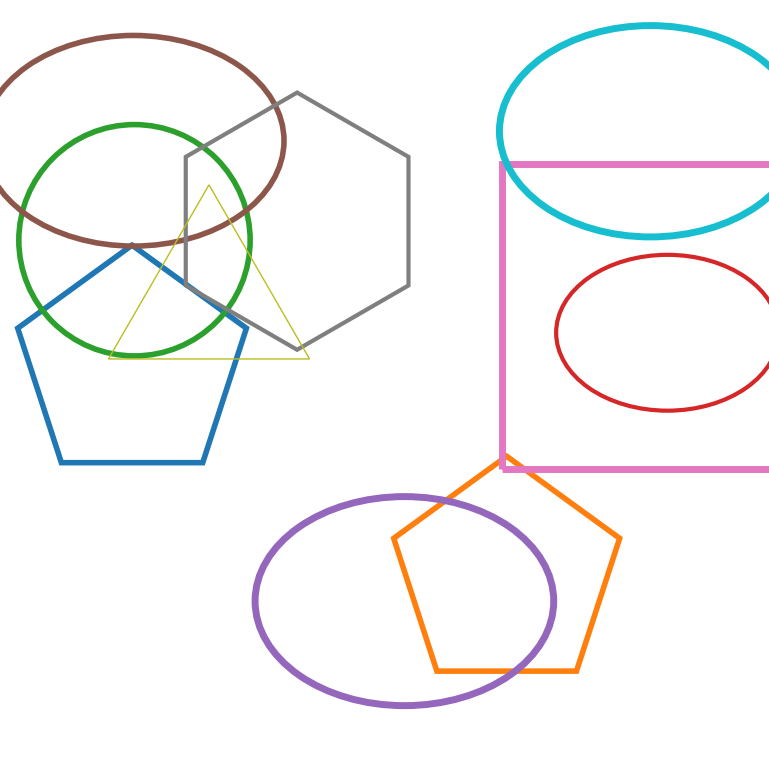[{"shape": "pentagon", "thickness": 2, "radius": 0.78, "center": [0.171, 0.525]}, {"shape": "pentagon", "thickness": 2, "radius": 0.77, "center": [0.658, 0.253]}, {"shape": "circle", "thickness": 2, "radius": 0.75, "center": [0.175, 0.688]}, {"shape": "oval", "thickness": 1.5, "radius": 0.72, "center": [0.867, 0.568]}, {"shape": "oval", "thickness": 2.5, "radius": 0.97, "center": [0.525, 0.219]}, {"shape": "oval", "thickness": 2, "radius": 0.98, "center": [0.173, 0.817]}, {"shape": "square", "thickness": 2.5, "radius": 0.99, "center": [0.85, 0.588]}, {"shape": "hexagon", "thickness": 1.5, "radius": 0.84, "center": [0.386, 0.713]}, {"shape": "triangle", "thickness": 0.5, "radius": 0.75, "center": [0.271, 0.609]}, {"shape": "oval", "thickness": 2.5, "radius": 0.98, "center": [0.845, 0.83]}]